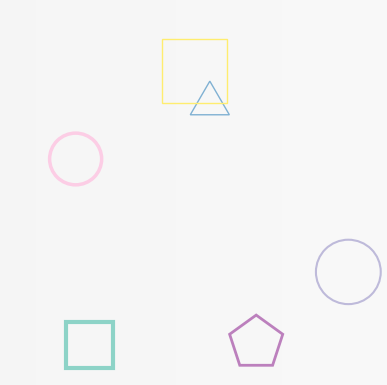[{"shape": "square", "thickness": 3, "radius": 0.3, "center": [0.232, 0.104]}, {"shape": "circle", "thickness": 1.5, "radius": 0.42, "center": [0.899, 0.294]}, {"shape": "triangle", "thickness": 1, "radius": 0.29, "center": [0.541, 0.731]}, {"shape": "circle", "thickness": 2.5, "radius": 0.34, "center": [0.195, 0.587]}, {"shape": "pentagon", "thickness": 2, "radius": 0.36, "center": [0.661, 0.11]}, {"shape": "square", "thickness": 1, "radius": 0.42, "center": [0.502, 0.815]}]